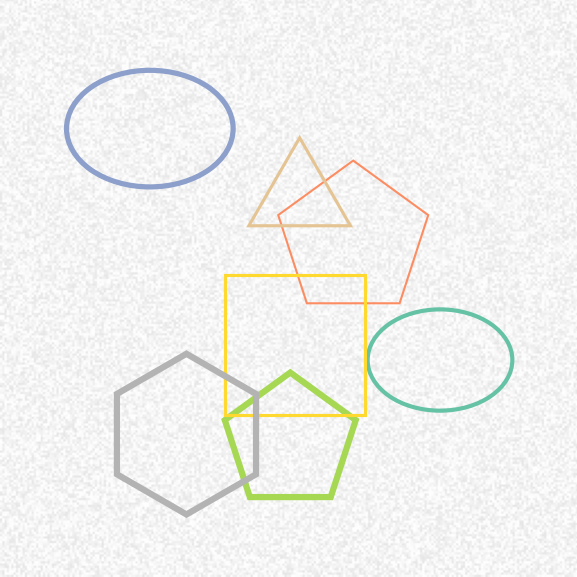[{"shape": "oval", "thickness": 2, "radius": 0.63, "center": [0.762, 0.376]}, {"shape": "pentagon", "thickness": 1, "radius": 0.68, "center": [0.612, 0.584]}, {"shape": "oval", "thickness": 2.5, "radius": 0.72, "center": [0.259, 0.776]}, {"shape": "pentagon", "thickness": 3, "radius": 0.6, "center": [0.503, 0.235]}, {"shape": "square", "thickness": 1.5, "radius": 0.61, "center": [0.511, 0.402]}, {"shape": "triangle", "thickness": 1.5, "radius": 0.51, "center": [0.519, 0.659]}, {"shape": "hexagon", "thickness": 3, "radius": 0.7, "center": [0.323, 0.247]}]